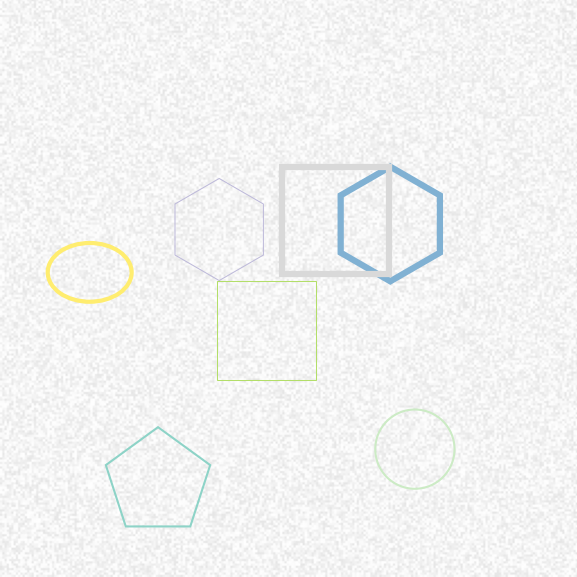[{"shape": "pentagon", "thickness": 1, "radius": 0.48, "center": [0.274, 0.164]}, {"shape": "hexagon", "thickness": 0.5, "radius": 0.44, "center": [0.38, 0.602]}, {"shape": "hexagon", "thickness": 3, "radius": 0.5, "center": [0.676, 0.611]}, {"shape": "square", "thickness": 0.5, "radius": 0.43, "center": [0.462, 0.427]}, {"shape": "square", "thickness": 3, "radius": 0.46, "center": [0.581, 0.617]}, {"shape": "circle", "thickness": 1, "radius": 0.34, "center": [0.718, 0.221]}, {"shape": "oval", "thickness": 2, "radius": 0.36, "center": [0.155, 0.527]}]